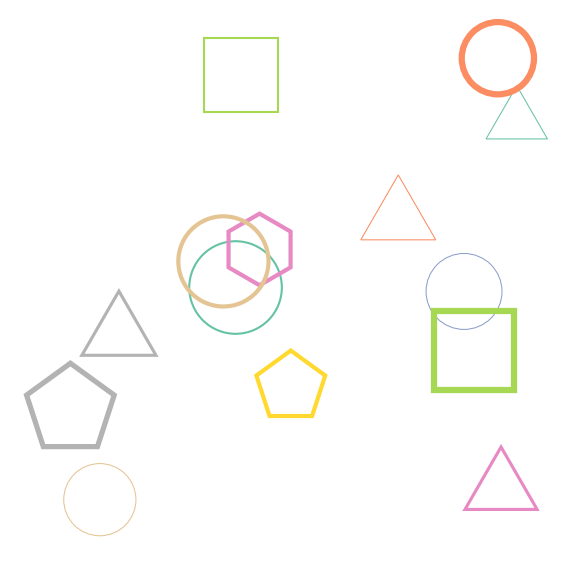[{"shape": "triangle", "thickness": 0.5, "radius": 0.31, "center": [0.895, 0.789]}, {"shape": "circle", "thickness": 1, "radius": 0.4, "center": [0.408, 0.501]}, {"shape": "circle", "thickness": 3, "radius": 0.31, "center": [0.862, 0.898]}, {"shape": "triangle", "thickness": 0.5, "radius": 0.37, "center": [0.69, 0.621]}, {"shape": "circle", "thickness": 0.5, "radius": 0.33, "center": [0.804, 0.494]}, {"shape": "hexagon", "thickness": 2, "radius": 0.31, "center": [0.449, 0.567]}, {"shape": "triangle", "thickness": 1.5, "radius": 0.36, "center": [0.868, 0.153]}, {"shape": "square", "thickness": 1, "radius": 0.32, "center": [0.418, 0.87]}, {"shape": "square", "thickness": 3, "radius": 0.35, "center": [0.821, 0.392]}, {"shape": "pentagon", "thickness": 2, "radius": 0.31, "center": [0.504, 0.329]}, {"shape": "circle", "thickness": 0.5, "radius": 0.31, "center": [0.173, 0.134]}, {"shape": "circle", "thickness": 2, "radius": 0.39, "center": [0.387, 0.547]}, {"shape": "triangle", "thickness": 1.5, "radius": 0.37, "center": [0.206, 0.421]}, {"shape": "pentagon", "thickness": 2.5, "radius": 0.4, "center": [0.122, 0.29]}]